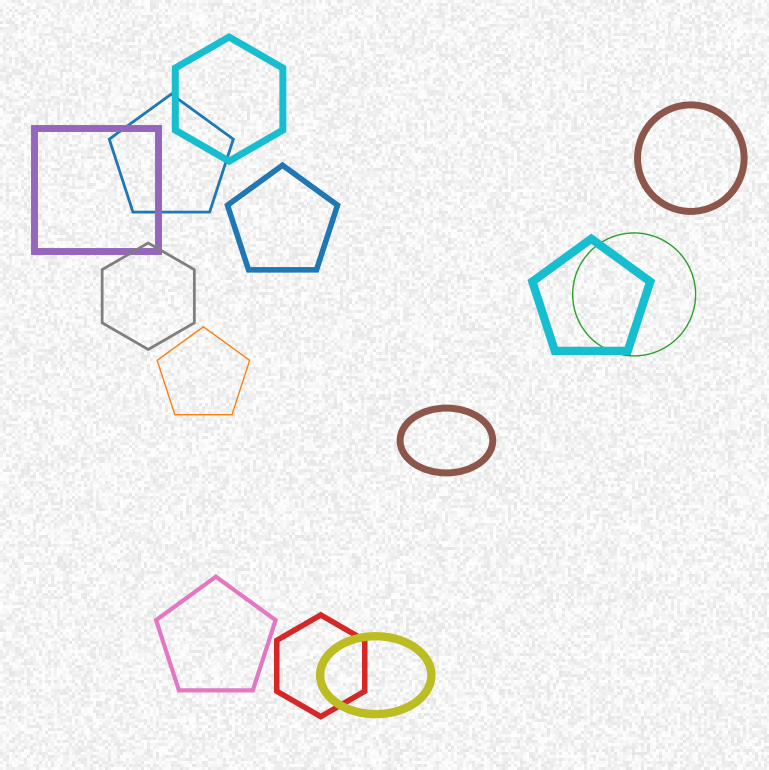[{"shape": "pentagon", "thickness": 1, "radius": 0.42, "center": [0.222, 0.793]}, {"shape": "pentagon", "thickness": 2, "radius": 0.38, "center": [0.367, 0.71]}, {"shape": "pentagon", "thickness": 0.5, "radius": 0.32, "center": [0.264, 0.512]}, {"shape": "circle", "thickness": 0.5, "radius": 0.4, "center": [0.824, 0.618]}, {"shape": "hexagon", "thickness": 2, "radius": 0.33, "center": [0.417, 0.135]}, {"shape": "square", "thickness": 2.5, "radius": 0.4, "center": [0.125, 0.754]}, {"shape": "circle", "thickness": 2.5, "radius": 0.35, "center": [0.897, 0.795]}, {"shape": "oval", "thickness": 2.5, "radius": 0.3, "center": [0.58, 0.428]}, {"shape": "pentagon", "thickness": 1.5, "radius": 0.41, "center": [0.28, 0.169]}, {"shape": "hexagon", "thickness": 1, "radius": 0.35, "center": [0.193, 0.615]}, {"shape": "oval", "thickness": 3, "radius": 0.36, "center": [0.488, 0.123]}, {"shape": "pentagon", "thickness": 3, "radius": 0.4, "center": [0.768, 0.609]}, {"shape": "hexagon", "thickness": 2.5, "radius": 0.4, "center": [0.298, 0.871]}]